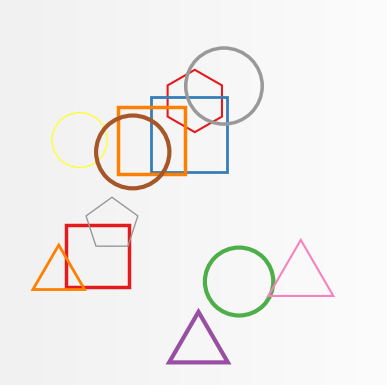[{"shape": "hexagon", "thickness": 1.5, "radius": 0.4, "center": [0.503, 0.738]}, {"shape": "square", "thickness": 2.5, "radius": 0.41, "center": [0.252, 0.335]}, {"shape": "square", "thickness": 2, "radius": 0.49, "center": [0.487, 0.65]}, {"shape": "circle", "thickness": 3, "radius": 0.44, "center": [0.617, 0.269]}, {"shape": "triangle", "thickness": 3, "radius": 0.44, "center": [0.512, 0.102]}, {"shape": "triangle", "thickness": 2, "radius": 0.38, "center": [0.152, 0.287]}, {"shape": "square", "thickness": 2.5, "radius": 0.43, "center": [0.392, 0.634]}, {"shape": "circle", "thickness": 1, "radius": 0.36, "center": [0.205, 0.636]}, {"shape": "circle", "thickness": 3, "radius": 0.47, "center": [0.343, 0.605]}, {"shape": "triangle", "thickness": 1.5, "radius": 0.49, "center": [0.776, 0.28]}, {"shape": "pentagon", "thickness": 1, "radius": 0.35, "center": [0.289, 0.417]}, {"shape": "circle", "thickness": 2.5, "radius": 0.49, "center": [0.578, 0.777]}]